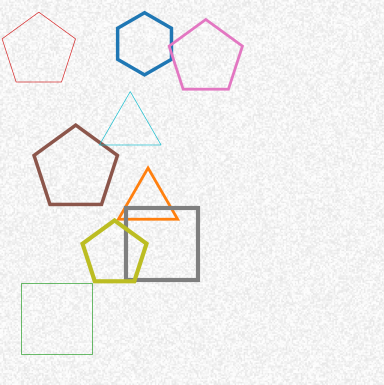[{"shape": "hexagon", "thickness": 2.5, "radius": 0.4, "center": [0.375, 0.886]}, {"shape": "triangle", "thickness": 2, "radius": 0.44, "center": [0.385, 0.475]}, {"shape": "square", "thickness": 0.5, "radius": 0.46, "center": [0.146, 0.173]}, {"shape": "pentagon", "thickness": 0.5, "radius": 0.5, "center": [0.101, 0.868]}, {"shape": "pentagon", "thickness": 2.5, "radius": 0.57, "center": [0.197, 0.561]}, {"shape": "pentagon", "thickness": 2, "radius": 0.5, "center": [0.535, 0.849]}, {"shape": "square", "thickness": 3, "radius": 0.46, "center": [0.421, 0.366]}, {"shape": "pentagon", "thickness": 3, "radius": 0.44, "center": [0.298, 0.34]}, {"shape": "triangle", "thickness": 0.5, "radius": 0.46, "center": [0.338, 0.67]}]